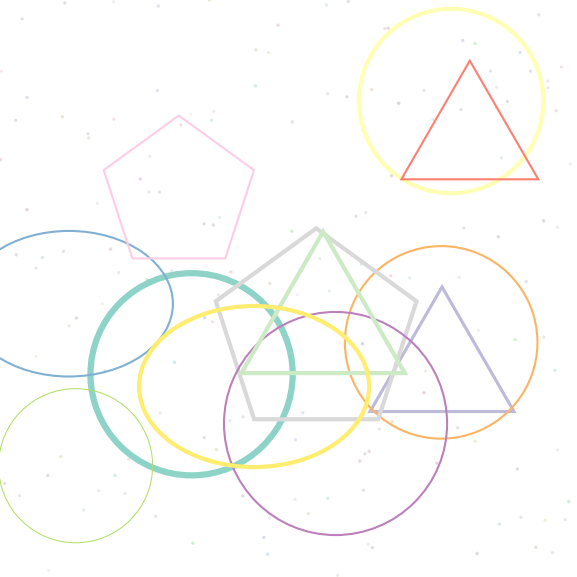[{"shape": "circle", "thickness": 3, "radius": 0.88, "center": [0.332, 0.351]}, {"shape": "circle", "thickness": 2, "radius": 0.8, "center": [0.781, 0.824]}, {"shape": "triangle", "thickness": 1.5, "radius": 0.72, "center": [0.765, 0.358]}, {"shape": "triangle", "thickness": 1, "radius": 0.68, "center": [0.814, 0.757]}, {"shape": "oval", "thickness": 1, "radius": 0.9, "center": [0.119, 0.473]}, {"shape": "circle", "thickness": 1, "radius": 0.83, "center": [0.764, 0.406]}, {"shape": "circle", "thickness": 0.5, "radius": 0.67, "center": [0.131, 0.193]}, {"shape": "pentagon", "thickness": 1, "radius": 0.68, "center": [0.31, 0.662]}, {"shape": "pentagon", "thickness": 2, "radius": 0.91, "center": [0.547, 0.421]}, {"shape": "circle", "thickness": 1, "radius": 0.97, "center": [0.581, 0.266]}, {"shape": "triangle", "thickness": 2, "radius": 0.82, "center": [0.56, 0.435]}, {"shape": "oval", "thickness": 2, "radius": 1.0, "center": [0.44, 0.33]}]